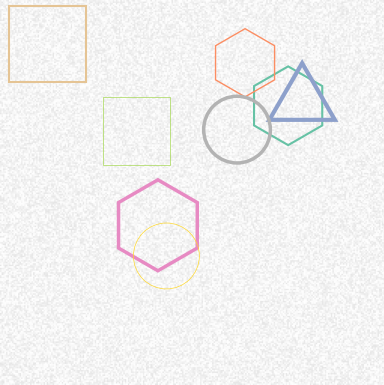[{"shape": "hexagon", "thickness": 1.5, "radius": 0.51, "center": [0.748, 0.725]}, {"shape": "hexagon", "thickness": 1, "radius": 0.44, "center": [0.637, 0.837]}, {"shape": "triangle", "thickness": 3, "radius": 0.49, "center": [0.785, 0.738]}, {"shape": "hexagon", "thickness": 2.5, "radius": 0.59, "center": [0.41, 0.415]}, {"shape": "square", "thickness": 0.5, "radius": 0.44, "center": [0.354, 0.66]}, {"shape": "circle", "thickness": 0.5, "radius": 0.43, "center": [0.432, 0.335]}, {"shape": "square", "thickness": 1.5, "radius": 0.5, "center": [0.123, 0.885]}, {"shape": "circle", "thickness": 2.5, "radius": 0.43, "center": [0.616, 0.663]}]